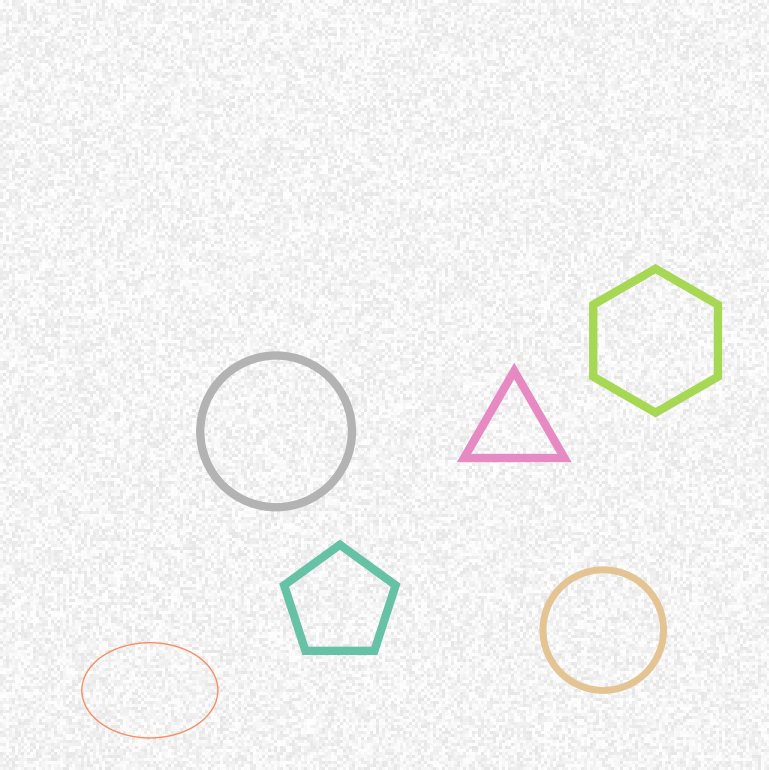[{"shape": "pentagon", "thickness": 3, "radius": 0.38, "center": [0.441, 0.216]}, {"shape": "oval", "thickness": 0.5, "radius": 0.44, "center": [0.195, 0.104]}, {"shape": "triangle", "thickness": 3, "radius": 0.38, "center": [0.668, 0.443]}, {"shape": "hexagon", "thickness": 3, "radius": 0.47, "center": [0.851, 0.558]}, {"shape": "circle", "thickness": 2.5, "radius": 0.39, "center": [0.783, 0.182]}, {"shape": "circle", "thickness": 3, "radius": 0.49, "center": [0.359, 0.44]}]